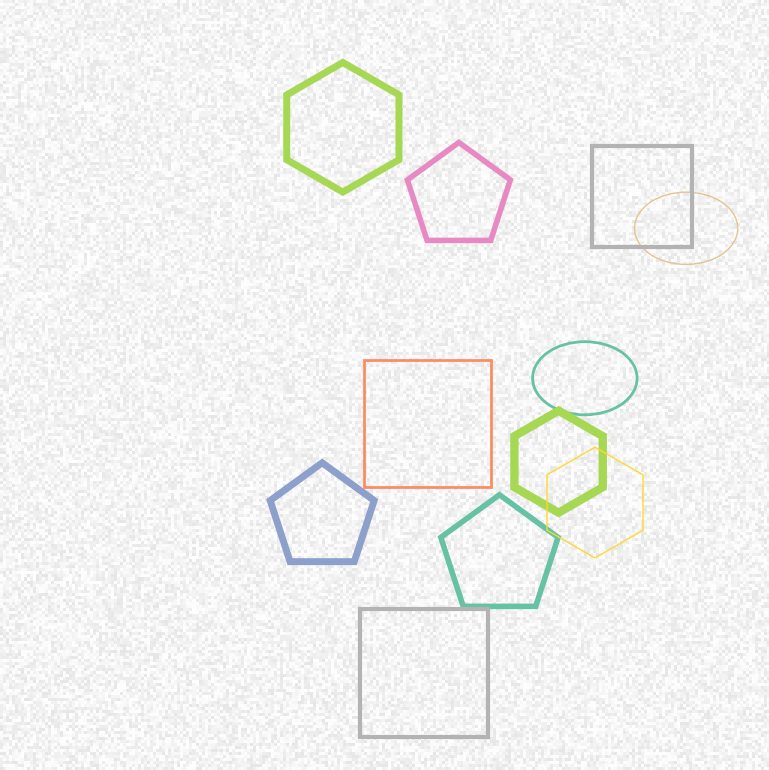[{"shape": "pentagon", "thickness": 2, "radius": 0.4, "center": [0.649, 0.277]}, {"shape": "oval", "thickness": 1, "radius": 0.34, "center": [0.76, 0.509]}, {"shape": "square", "thickness": 1, "radius": 0.41, "center": [0.555, 0.45]}, {"shape": "pentagon", "thickness": 2.5, "radius": 0.35, "center": [0.418, 0.328]}, {"shape": "pentagon", "thickness": 2, "radius": 0.35, "center": [0.596, 0.745]}, {"shape": "hexagon", "thickness": 3, "radius": 0.33, "center": [0.725, 0.4]}, {"shape": "hexagon", "thickness": 2.5, "radius": 0.42, "center": [0.445, 0.835]}, {"shape": "hexagon", "thickness": 0.5, "radius": 0.36, "center": [0.773, 0.347]}, {"shape": "oval", "thickness": 0.5, "radius": 0.34, "center": [0.891, 0.704]}, {"shape": "square", "thickness": 1.5, "radius": 0.33, "center": [0.833, 0.745]}, {"shape": "square", "thickness": 1.5, "radius": 0.41, "center": [0.551, 0.126]}]